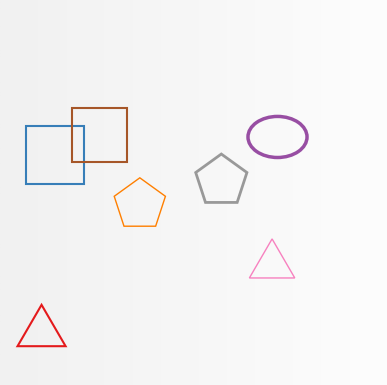[{"shape": "triangle", "thickness": 1.5, "radius": 0.36, "center": [0.107, 0.137]}, {"shape": "square", "thickness": 1.5, "radius": 0.37, "center": [0.141, 0.597]}, {"shape": "oval", "thickness": 2.5, "radius": 0.38, "center": [0.716, 0.644]}, {"shape": "pentagon", "thickness": 1, "radius": 0.35, "center": [0.361, 0.469]}, {"shape": "square", "thickness": 1.5, "radius": 0.35, "center": [0.257, 0.649]}, {"shape": "triangle", "thickness": 1, "radius": 0.34, "center": [0.702, 0.312]}, {"shape": "pentagon", "thickness": 2, "radius": 0.35, "center": [0.571, 0.53]}]